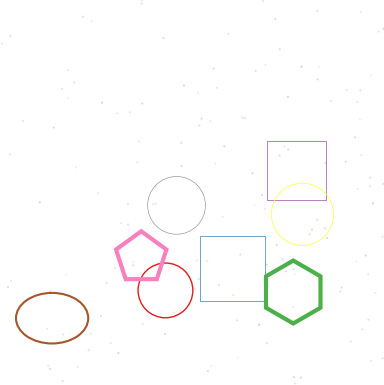[{"shape": "circle", "thickness": 1, "radius": 0.36, "center": [0.43, 0.246]}, {"shape": "square", "thickness": 0.5, "radius": 0.42, "center": [0.604, 0.303]}, {"shape": "hexagon", "thickness": 3, "radius": 0.41, "center": [0.762, 0.241]}, {"shape": "square", "thickness": 0.5, "radius": 0.39, "center": [0.771, 0.556]}, {"shape": "circle", "thickness": 0.5, "radius": 0.4, "center": [0.786, 0.443]}, {"shape": "oval", "thickness": 1.5, "radius": 0.47, "center": [0.135, 0.174]}, {"shape": "pentagon", "thickness": 3, "radius": 0.34, "center": [0.367, 0.331]}, {"shape": "circle", "thickness": 0.5, "radius": 0.38, "center": [0.459, 0.467]}]